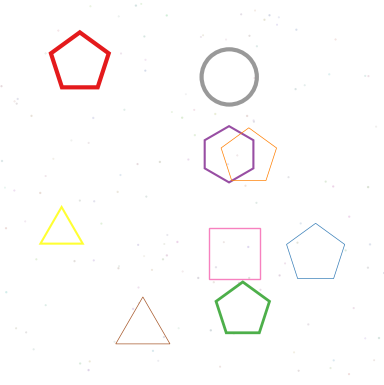[{"shape": "pentagon", "thickness": 3, "radius": 0.39, "center": [0.207, 0.837]}, {"shape": "pentagon", "thickness": 0.5, "radius": 0.4, "center": [0.82, 0.341]}, {"shape": "pentagon", "thickness": 2, "radius": 0.36, "center": [0.631, 0.195]}, {"shape": "hexagon", "thickness": 1.5, "radius": 0.37, "center": [0.595, 0.599]}, {"shape": "pentagon", "thickness": 0.5, "radius": 0.38, "center": [0.646, 0.592]}, {"shape": "triangle", "thickness": 1.5, "radius": 0.32, "center": [0.16, 0.399]}, {"shape": "triangle", "thickness": 0.5, "radius": 0.41, "center": [0.371, 0.147]}, {"shape": "square", "thickness": 1, "radius": 0.33, "center": [0.609, 0.342]}, {"shape": "circle", "thickness": 3, "radius": 0.36, "center": [0.595, 0.8]}]